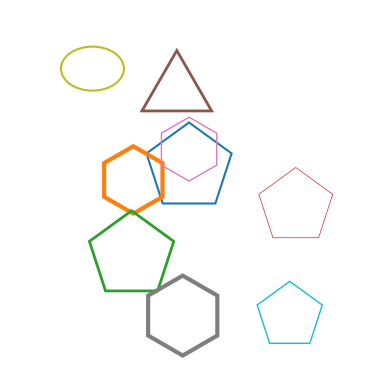[{"shape": "pentagon", "thickness": 1.5, "radius": 0.58, "center": [0.491, 0.566]}, {"shape": "hexagon", "thickness": 3, "radius": 0.44, "center": [0.346, 0.533]}, {"shape": "pentagon", "thickness": 2, "radius": 0.58, "center": [0.342, 0.338]}, {"shape": "pentagon", "thickness": 0.5, "radius": 0.5, "center": [0.768, 0.464]}, {"shape": "triangle", "thickness": 2, "radius": 0.52, "center": [0.459, 0.764]}, {"shape": "hexagon", "thickness": 1, "radius": 0.41, "center": [0.491, 0.613]}, {"shape": "hexagon", "thickness": 3, "radius": 0.52, "center": [0.475, 0.18]}, {"shape": "oval", "thickness": 1.5, "radius": 0.41, "center": [0.24, 0.822]}, {"shape": "pentagon", "thickness": 1, "radius": 0.44, "center": [0.753, 0.18]}]